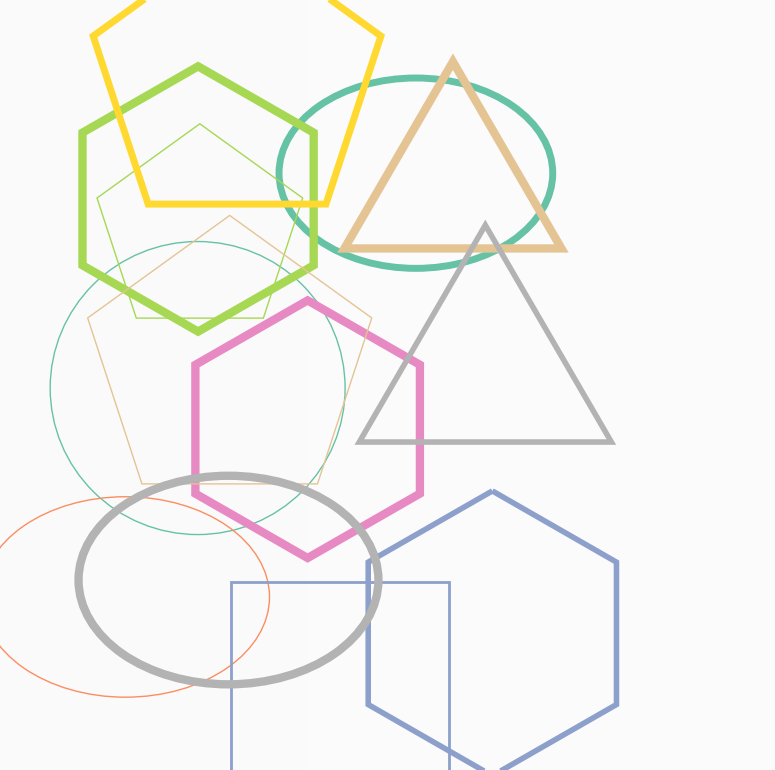[{"shape": "oval", "thickness": 2.5, "radius": 0.88, "center": [0.537, 0.775]}, {"shape": "circle", "thickness": 0.5, "radius": 0.95, "center": [0.255, 0.496]}, {"shape": "oval", "thickness": 0.5, "radius": 0.93, "center": [0.162, 0.225]}, {"shape": "square", "thickness": 1, "radius": 0.7, "center": [0.439, 0.103]}, {"shape": "hexagon", "thickness": 2, "radius": 0.92, "center": [0.635, 0.177]}, {"shape": "hexagon", "thickness": 3, "radius": 0.84, "center": [0.397, 0.443]}, {"shape": "hexagon", "thickness": 3, "radius": 0.86, "center": [0.256, 0.742]}, {"shape": "pentagon", "thickness": 0.5, "radius": 0.7, "center": [0.258, 0.7]}, {"shape": "pentagon", "thickness": 2.5, "radius": 0.98, "center": [0.306, 0.893]}, {"shape": "pentagon", "thickness": 0.5, "radius": 0.96, "center": [0.296, 0.527]}, {"shape": "triangle", "thickness": 3, "radius": 0.81, "center": [0.584, 0.758]}, {"shape": "oval", "thickness": 3, "radius": 0.97, "center": [0.295, 0.247]}, {"shape": "triangle", "thickness": 2, "radius": 0.94, "center": [0.626, 0.52]}]